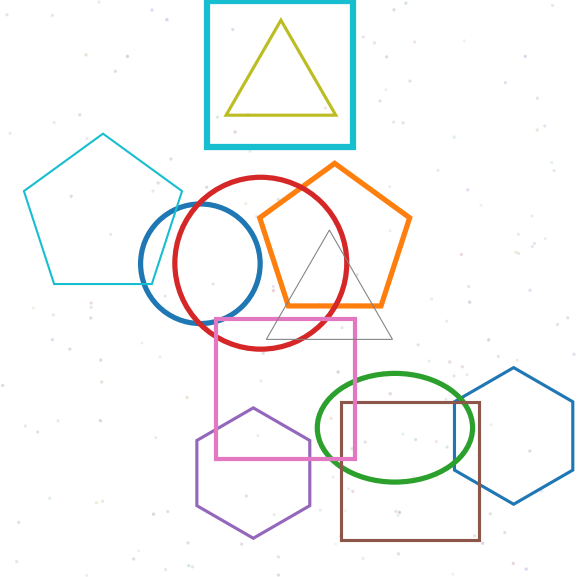[{"shape": "circle", "thickness": 2.5, "radius": 0.52, "center": [0.347, 0.542]}, {"shape": "hexagon", "thickness": 1.5, "radius": 0.59, "center": [0.889, 0.244]}, {"shape": "pentagon", "thickness": 2.5, "radius": 0.68, "center": [0.58, 0.58]}, {"shape": "oval", "thickness": 2.5, "radius": 0.67, "center": [0.684, 0.258]}, {"shape": "circle", "thickness": 2.5, "radius": 0.74, "center": [0.452, 0.543]}, {"shape": "hexagon", "thickness": 1.5, "radius": 0.56, "center": [0.439, 0.18]}, {"shape": "square", "thickness": 1.5, "radius": 0.6, "center": [0.71, 0.184]}, {"shape": "square", "thickness": 2, "radius": 0.6, "center": [0.494, 0.325]}, {"shape": "triangle", "thickness": 0.5, "radius": 0.63, "center": [0.57, 0.475]}, {"shape": "triangle", "thickness": 1.5, "radius": 0.55, "center": [0.486, 0.855]}, {"shape": "pentagon", "thickness": 1, "radius": 0.72, "center": [0.178, 0.624]}, {"shape": "square", "thickness": 3, "radius": 0.63, "center": [0.485, 0.87]}]